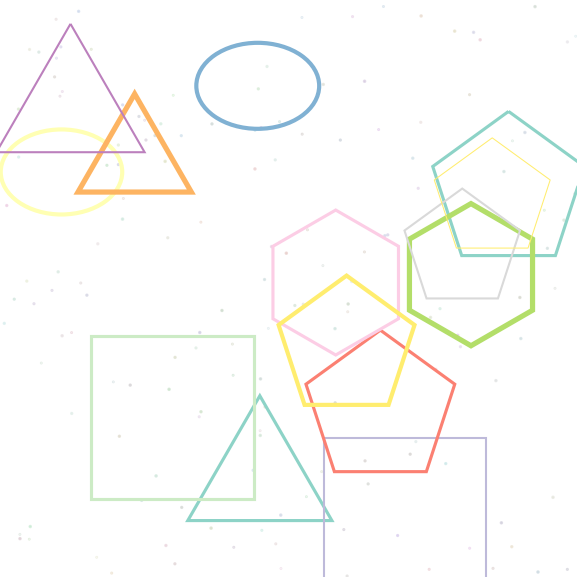[{"shape": "triangle", "thickness": 1.5, "radius": 0.72, "center": [0.45, 0.17]}, {"shape": "pentagon", "thickness": 1.5, "radius": 0.69, "center": [0.881, 0.668]}, {"shape": "oval", "thickness": 2, "radius": 0.53, "center": [0.106, 0.701]}, {"shape": "square", "thickness": 1, "radius": 0.7, "center": [0.701, 0.101]}, {"shape": "pentagon", "thickness": 1.5, "radius": 0.68, "center": [0.659, 0.292]}, {"shape": "oval", "thickness": 2, "radius": 0.53, "center": [0.446, 0.851]}, {"shape": "triangle", "thickness": 2.5, "radius": 0.57, "center": [0.233, 0.723]}, {"shape": "hexagon", "thickness": 2.5, "radius": 0.62, "center": [0.816, 0.523]}, {"shape": "hexagon", "thickness": 1.5, "radius": 0.63, "center": [0.581, 0.51]}, {"shape": "pentagon", "thickness": 1, "radius": 0.53, "center": [0.8, 0.567]}, {"shape": "triangle", "thickness": 1, "radius": 0.74, "center": [0.122, 0.81]}, {"shape": "square", "thickness": 1.5, "radius": 0.7, "center": [0.299, 0.276]}, {"shape": "pentagon", "thickness": 2, "radius": 0.62, "center": [0.6, 0.398]}, {"shape": "pentagon", "thickness": 0.5, "radius": 0.53, "center": [0.852, 0.655]}]